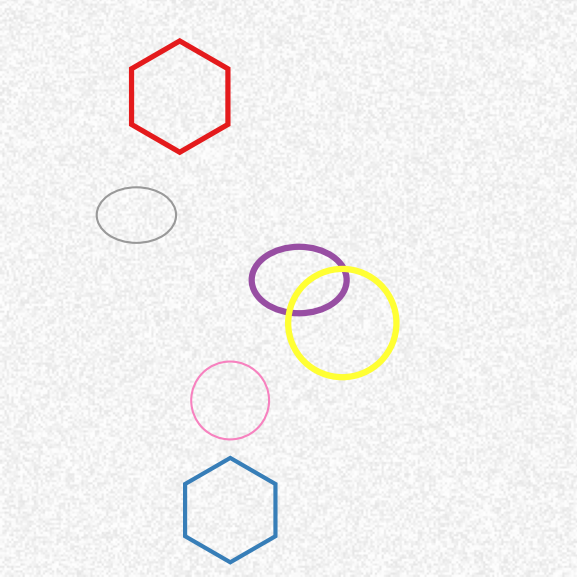[{"shape": "hexagon", "thickness": 2.5, "radius": 0.48, "center": [0.311, 0.832]}, {"shape": "hexagon", "thickness": 2, "radius": 0.45, "center": [0.399, 0.116]}, {"shape": "oval", "thickness": 3, "radius": 0.41, "center": [0.518, 0.514]}, {"shape": "circle", "thickness": 3, "radius": 0.47, "center": [0.593, 0.44]}, {"shape": "circle", "thickness": 1, "radius": 0.34, "center": [0.399, 0.306]}, {"shape": "oval", "thickness": 1, "radius": 0.34, "center": [0.236, 0.627]}]